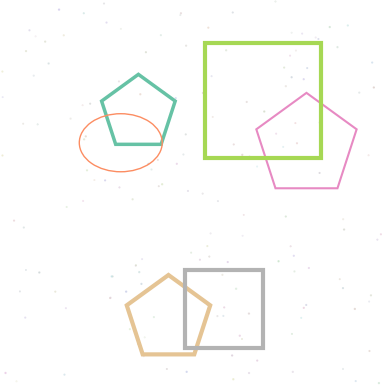[{"shape": "pentagon", "thickness": 2.5, "radius": 0.5, "center": [0.359, 0.706]}, {"shape": "oval", "thickness": 1, "radius": 0.54, "center": [0.314, 0.629]}, {"shape": "pentagon", "thickness": 1.5, "radius": 0.68, "center": [0.796, 0.622]}, {"shape": "square", "thickness": 3, "radius": 0.75, "center": [0.683, 0.738]}, {"shape": "pentagon", "thickness": 3, "radius": 0.57, "center": [0.438, 0.172]}, {"shape": "square", "thickness": 3, "radius": 0.51, "center": [0.581, 0.196]}]